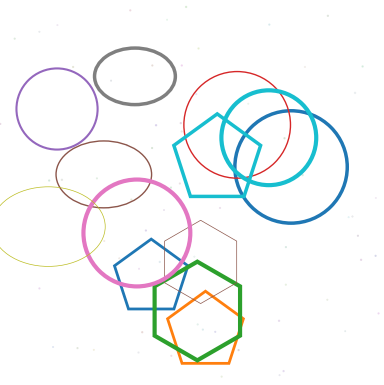[{"shape": "pentagon", "thickness": 2, "radius": 0.5, "center": [0.393, 0.279]}, {"shape": "circle", "thickness": 2.5, "radius": 0.73, "center": [0.756, 0.566]}, {"shape": "pentagon", "thickness": 2, "radius": 0.52, "center": [0.534, 0.14]}, {"shape": "hexagon", "thickness": 3, "radius": 0.64, "center": [0.513, 0.192]}, {"shape": "circle", "thickness": 1, "radius": 0.69, "center": [0.616, 0.676]}, {"shape": "circle", "thickness": 1.5, "radius": 0.53, "center": [0.148, 0.717]}, {"shape": "hexagon", "thickness": 0.5, "radius": 0.54, "center": [0.521, 0.32]}, {"shape": "oval", "thickness": 1, "radius": 0.62, "center": [0.27, 0.547]}, {"shape": "circle", "thickness": 3, "radius": 0.69, "center": [0.356, 0.395]}, {"shape": "oval", "thickness": 2.5, "radius": 0.52, "center": [0.351, 0.802]}, {"shape": "oval", "thickness": 0.5, "radius": 0.74, "center": [0.126, 0.411]}, {"shape": "pentagon", "thickness": 2.5, "radius": 0.59, "center": [0.564, 0.586]}, {"shape": "circle", "thickness": 3, "radius": 0.62, "center": [0.698, 0.642]}]